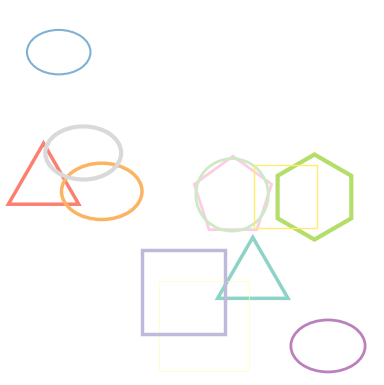[{"shape": "triangle", "thickness": 2.5, "radius": 0.53, "center": [0.657, 0.278]}, {"shape": "square", "thickness": 0.5, "radius": 0.58, "center": [0.531, 0.154]}, {"shape": "square", "thickness": 2.5, "radius": 0.54, "center": [0.477, 0.243]}, {"shape": "triangle", "thickness": 2.5, "radius": 0.53, "center": [0.113, 0.522]}, {"shape": "oval", "thickness": 1.5, "radius": 0.41, "center": [0.153, 0.865]}, {"shape": "oval", "thickness": 2.5, "radius": 0.52, "center": [0.264, 0.503]}, {"shape": "hexagon", "thickness": 3, "radius": 0.55, "center": [0.817, 0.488]}, {"shape": "pentagon", "thickness": 2, "radius": 0.53, "center": [0.605, 0.489]}, {"shape": "oval", "thickness": 3, "radius": 0.49, "center": [0.216, 0.603]}, {"shape": "oval", "thickness": 2, "radius": 0.48, "center": [0.852, 0.101]}, {"shape": "circle", "thickness": 2, "radius": 0.47, "center": [0.603, 0.494]}, {"shape": "square", "thickness": 1, "radius": 0.41, "center": [0.741, 0.49]}]